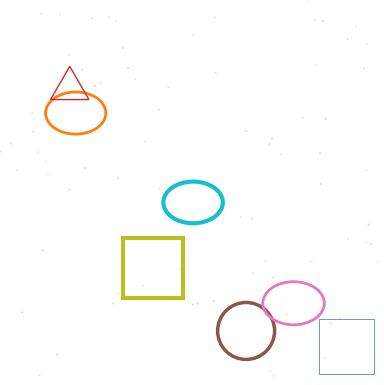[{"shape": "square", "thickness": 0.5, "radius": 0.36, "center": [0.899, 0.101]}, {"shape": "oval", "thickness": 2, "radius": 0.39, "center": [0.197, 0.706]}, {"shape": "triangle", "thickness": 1, "radius": 0.29, "center": [0.181, 0.77]}, {"shape": "circle", "thickness": 2.5, "radius": 0.37, "center": [0.639, 0.14]}, {"shape": "oval", "thickness": 2, "radius": 0.4, "center": [0.762, 0.212]}, {"shape": "square", "thickness": 3, "radius": 0.39, "center": [0.398, 0.304]}, {"shape": "oval", "thickness": 3, "radius": 0.39, "center": [0.502, 0.474]}]